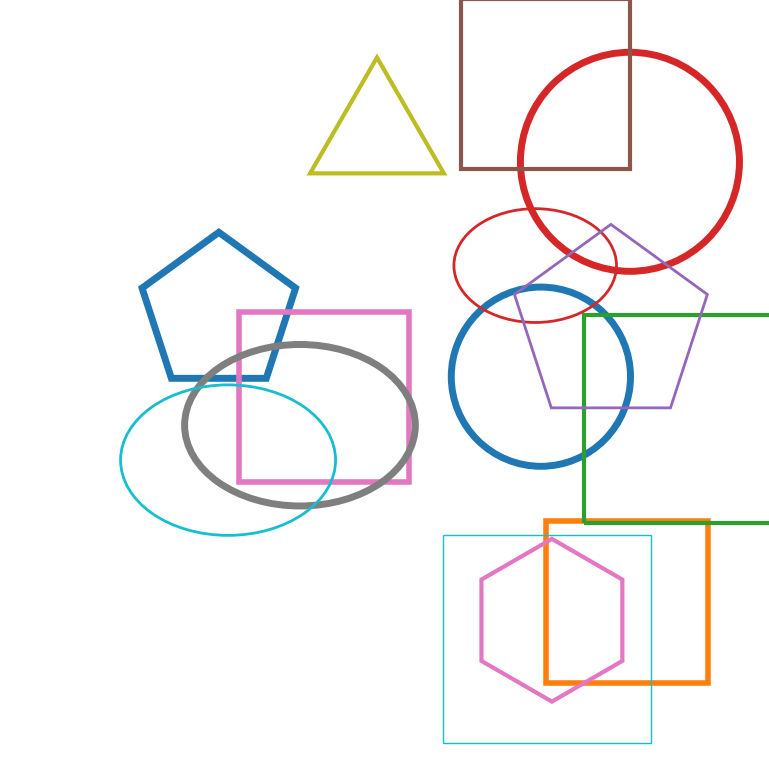[{"shape": "pentagon", "thickness": 2.5, "radius": 0.52, "center": [0.284, 0.593]}, {"shape": "circle", "thickness": 2.5, "radius": 0.58, "center": [0.702, 0.511]}, {"shape": "square", "thickness": 2, "radius": 0.53, "center": [0.815, 0.218]}, {"shape": "square", "thickness": 1.5, "radius": 0.68, "center": [0.894, 0.456]}, {"shape": "oval", "thickness": 1, "radius": 0.53, "center": [0.695, 0.655]}, {"shape": "circle", "thickness": 2.5, "radius": 0.71, "center": [0.818, 0.79]}, {"shape": "pentagon", "thickness": 1, "radius": 0.66, "center": [0.793, 0.577]}, {"shape": "square", "thickness": 1.5, "radius": 0.55, "center": [0.709, 0.891]}, {"shape": "square", "thickness": 2, "radius": 0.55, "center": [0.421, 0.484]}, {"shape": "hexagon", "thickness": 1.5, "radius": 0.53, "center": [0.717, 0.194]}, {"shape": "oval", "thickness": 2.5, "radius": 0.75, "center": [0.39, 0.448]}, {"shape": "triangle", "thickness": 1.5, "radius": 0.5, "center": [0.49, 0.825]}, {"shape": "square", "thickness": 0.5, "radius": 0.68, "center": [0.711, 0.17]}, {"shape": "oval", "thickness": 1, "radius": 0.7, "center": [0.296, 0.402]}]